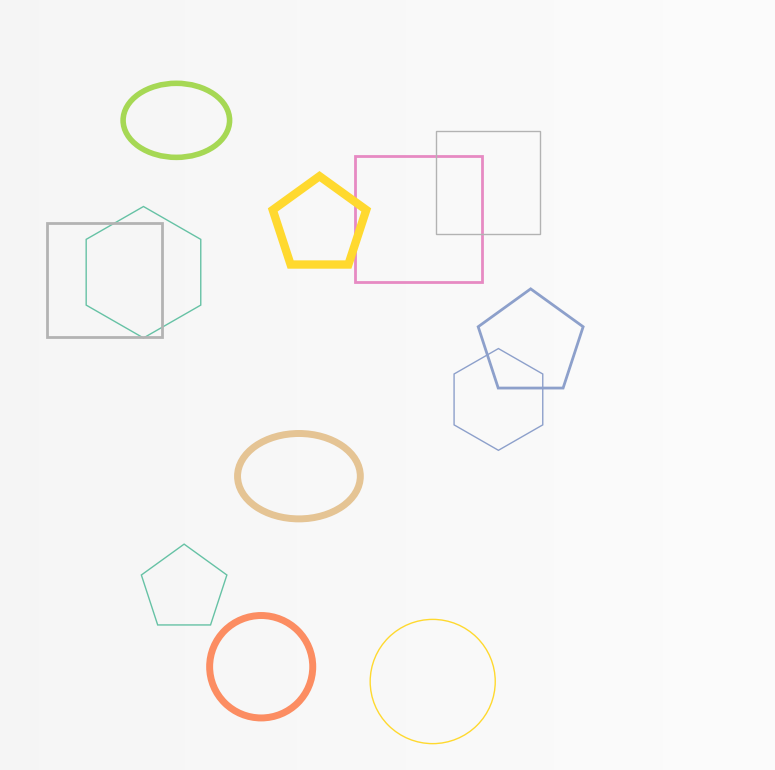[{"shape": "hexagon", "thickness": 0.5, "radius": 0.43, "center": [0.185, 0.646]}, {"shape": "pentagon", "thickness": 0.5, "radius": 0.29, "center": [0.238, 0.235]}, {"shape": "circle", "thickness": 2.5, "radius": 0.33, "center": [0.337, 0.134]}, {"shape": "hexagon", "thickness": 0.5, "radius": 0.33, "center": [0.643, 0.481]}, {"shape": "pentagon", "thickness": 1, "radius": 0.36, "center": [0.685, 0.554]}, {"shape": "square", "thickness": 1, "radius": 0.41, "center": [0.54, 0.715]}, {"shape": "oval", "thickness": 2, "radius": 0.34, "center": [0.228, 0.844]}, {"shape": "circle", "thickness": 0.5, "radius": 0.4, "center": [0.558, 0.115]}, {"shape": "pentagon", "thickness": 3, "radius": 0.32, "center": [0.412, 0.708]}, {"shape": "oval", "thickness": 2.5, "radius": 0.4, "center": [0.386, 0.382]}, {"shape": "square", "thickness": 0.5, "radius": 0.34, "center": [0.629, 0.763]}, {"shape": "square", "thickness": 1, "radius": 0.37, "center": [0.135, 0.637]}]